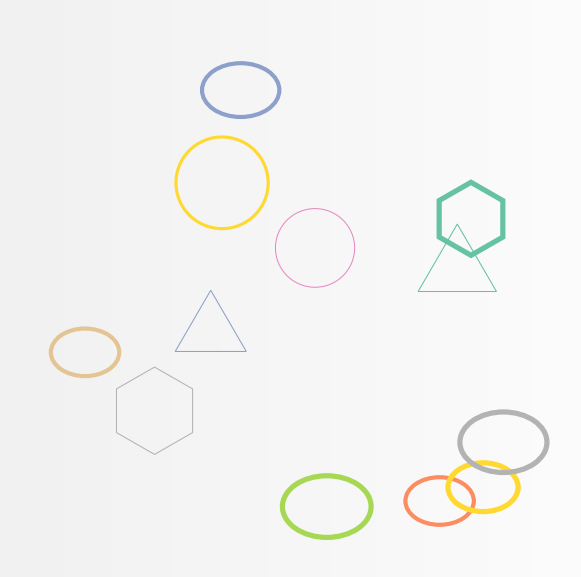[{"shape": "triangle", "thickness": 0.5, "radius": 0.39, "center": [0.787, 0.533]}, {"shape": "hexagon", "thickness": 2.5, "radius": 0.32, "center": [0.81, 0.62]}, {"shape": "oval", "thickness": 2, "radius": 0.29, "center": [0.756, 0.132]}, {"shape": "oval", "thickness": 2, "radius": 0.33, "center": [0.414, 0.843]}, {"shape": "triangle", "thickness": 0.5, "radius": 0.35, "center": [0.363, 0.426]}, {"shape": "circle", "thickness": 0.5, "radius": 0.34, "center": [0.542, 0.57]}, {"shape": "oval", "thickness": 2.5, "radius": 0.38, "center": [0.562, 0.122]}, {"shape": "oval", "thickness": 2.5, "radius": 0.3, "center": [0.831, 0.155]}, {"shape": "circle", "thickness": 1.5, "radius": 0.4, "center": [0.382, 0.683]}, {"shape": "oval", "thickness": 2, "radius": 0.29, "center": [0.146, 0.389]}, {"shape": "hexagon", "thickness": 0.5, "radius": 0.38, "center": [0.266, 0.288]}, {"shape": "oval", "thickness": 2.5, "radius": 0.37, "center": [0.866, 0.233]}]